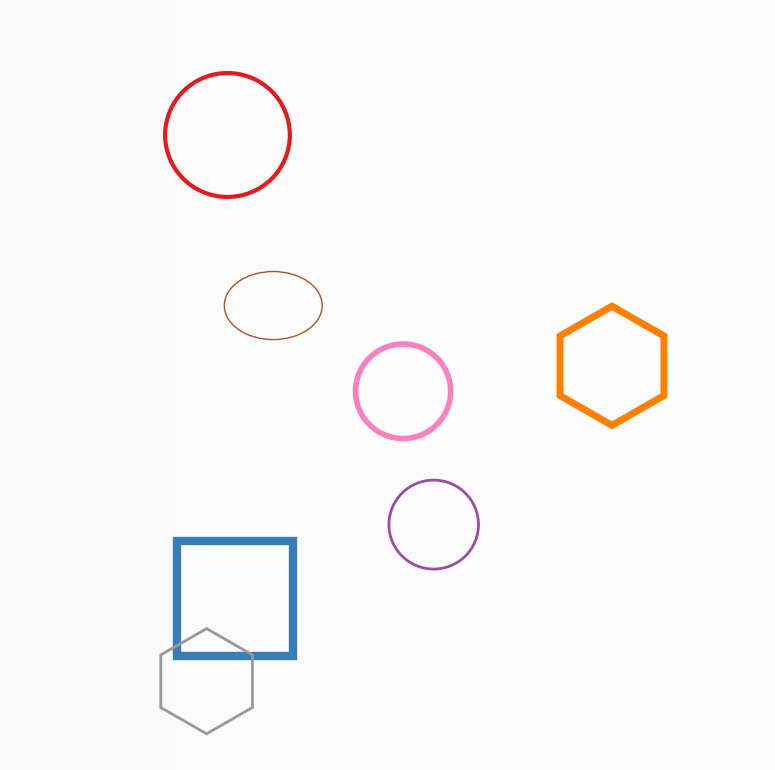[{"shape": "circle", "thickness": 1.5, "radius": 0.4, "center": [0.294, 0.825]}, {"shape": "square", "thickness": 3, "radius": 0.37, "center": [0.303, 0.222]}, {"shape": "circle", "thickness": 1, "radius": 0.29, "center": [0.56, 0.319]}, {"shape": "hexagon", "thickness": 2.5, "radius": 0.39, "center": [0.79, 0.525]}, {"shape": "oval", "thickness": 0.5, "radius": 0.32, "center": [0.353, 0.603]}, {"shape": "circle", "thickness": 2, "radius": 0.31, "center": [0.52, 0.492]}, {"shape": "hexagon", "thickness": 1, "radius": 0.34, "center": [0.267, 0.115]}]